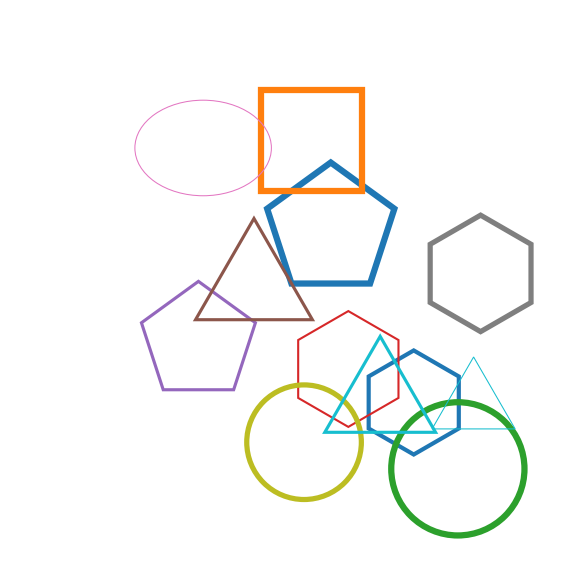[{"shape": "pentagon", "thickness": 3, "radius": 0.58, "center": [0.573, 0.602]}, {"shape": "hexagon", "thickness": 2, "radius": 0.45, "center": [0.716, 0.302]}, {"shape": "square", "thickness": 3, "radius": 0.44, "center": [0.539, 0.756]}, {"shape": "circle", "thickness": 3, "radius": 0.58, "center": [0.793, 0.187]}, {"shape": "hexagon", "thickness": 1, "radius": 0.5, "center": [0.603, 0.36]}, {"shape": "pentagon", "thickness": 1.5, "radius": 0.52, "center": [0.344, 0.408]}, {"shape": "triangle", "thickness": 1.5, "radius": 0.58, "center": [0.44, 0.504]}, {"shape": "oval", "thickness": 0.5, "radius": 0.59, "center": [0.352, 0.743]}, {"shape": "hexagon", "thickness": 2.5, "radius": 0.5, "center": [0.832, 0.526]}, {"shape": "circle", "thickness": 2.5, "radius": 0.5, "center": [0.526, 0.233]}, {"shape": "triangle", "thickness": 1.5, "radius": 0.55, "center": [0.658, 0.306]}, {"shape": "triangle", "thickness": 0.5, "radius": 0.42, "center": [0.82, 0.298]}]